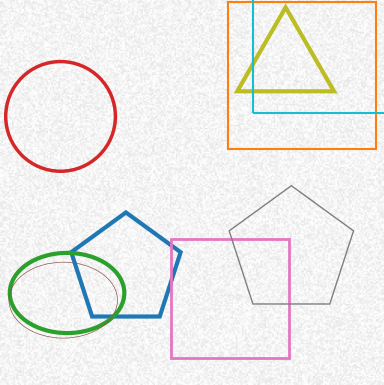[{"shape": "pentagon", "thickness": 3, "radius": 0.75, "center": [0.327, 0.299]}, {"shape": "square", "thickness": 1.5, "radius": 0.96, "center": [0.785, 0.804]}, {"shape": "oval", "thickness": 3, "radius": 0.74, "center": [0.174, 0.239]}, {"shape": "circle", "thickness": 2.5, "radius": 0.71, "center": [0.157, 0.698]}, {"shape": "oval", "thickness": 0.5, "radius": 0.7, "center": [0.164, 0.22]}, {"shape": "square", "thickness": 2, "radius": 0.77, "center": [0.597, 0.224]}, {"shape": "pentagon", "thickness": 1, "radius": 0.85, "center": [0.757, 0.348]}, {"shape": "triangle", "thickness": 3, "radius": 0.73, "center": [0.742, 0.835]}, {"shape": "square", "thickness": 1.5, "radius": 0.94, "center": [0.845, 0.896]}]